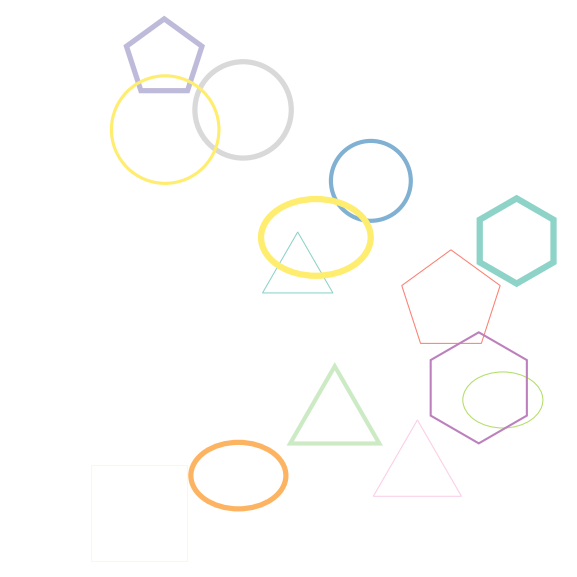[{"shape": "hexagon", "thickness": 3, "radius": 0.37, "center": [0.895, 0.582]}, {"shape": "triangle", "thickness": 0.5, "radius": 0.35, "center": [0.515, 0.527]}, {"shape": "square", "thickness": 0.5, "radius": 0.42, "center": [0.24, 0.111]}, {"shape": "pentagon", "thickness": 2.5, "radius": 0.34, "center": [0.284, 0.898]}, {"shape": "pentagon", "thickness": 0.5, "radius": 0.45, "center": [0.781, 0.477]}, {"shape": "circle", "thickness": 2, "radius": 0.35, "center": [0.642, 0.686]}, {"shape": "oval", "thickness": 2.5, "radius": 0.41, "center": [0.413, 0.176]}, {"shape": "oval", "thickness": 0.5, "radius": 0.35, "center": [0.871, 0.307]}, {"shape": "triangle", "thickness": 0.5, "radius": 0.44, "center": [0.723, 0.184]}, {"shape": "circle", "thickness": 2.5, "radius": 0.42, "center": [0.421, 0.809]}, {"shape": "hexagon", "thickness": 1, "radius": 0.48, "center": [0.829, 0.328]}, {"shape": "triangle", "thickness": 2, "radius": 0.45, "center": [0.58, 0.276]}, {"shape": "oval", "thickness": 3, "radius": 0.47, "center": [0.547, 0.588]}, {"shape": "circle", "thickness": 1.5, "radius": 0.47, "center": [0.286, 0.775]}]